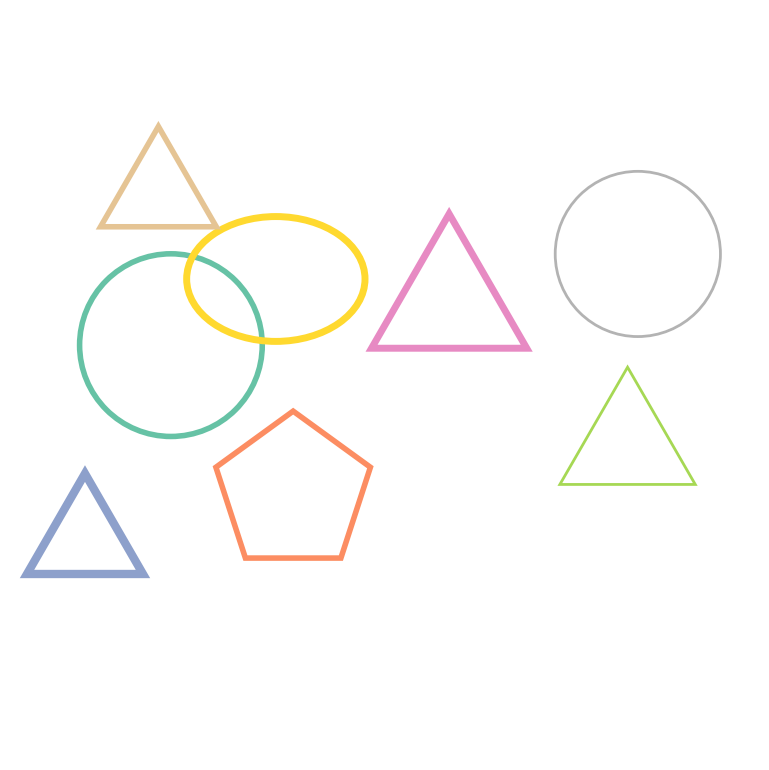[{"shape": "circle", "thickness": 2, "radius": 0.59, "center": [0.222, 0.552]}, {"shape": "pentagon", "thickness": 2, "radius": 0.53, "center": [0.381, 0.361]}, {"shape": "triangle", "thickness": 3, "radius": 0.43, "center": [0.11, 0.298]}, {"shape": "triangle", "thickness": 2.5, "radius": 0.58, "center": [0.583, 0.606]}, {"shape": "triangle", "thickness": 1, "radius": 0.51, "center": [0.815, 0.422]}, {"shape": "oval", "thickness": 2.5, "radius": 0.58, "center": [0.358, 0.638]}, {"shape": "triangle", "thickness": 2, "radius": 0.43, "center": [0.206, 0.749]}, {"shape": "circle", "thickness": 1, "radius": 0.54, "center": [0.828, 0.67]}]